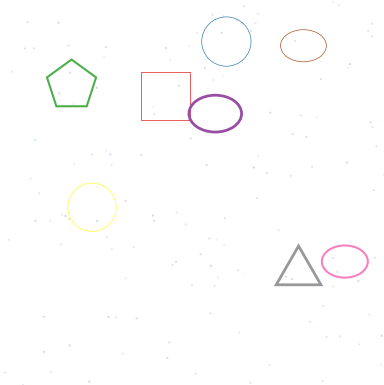[{"shape": "square", "thickness": 0.5, "radius": 0.32, "center": [0.431, 0.75]}, {"shape": "circle", "thickness": 0.5, "radius": 0.32, "center": [0.588, 0.892]}, {"shape": "pentagon", "thickness": 1.5, "radius": 0.34, "center": [0.186, 0.778]}, {"shape": "oval", "thickness": 2, "radius": 0.34, "center": [0.559, 0.705]}, {"shape": "circle", "thickness": 0.5, "radius": 0.31, "center": [0.239, 0.462]}, {"shape": "oval", "thickness": 0.5, "radius": 0.3, "center": [0.788, 0.881]}, {"shape": "oval", "thickness": 1.5, "radius": 0.3, "center": [0.896, 0.321]}, {"shape": "triangle", "thickness": 2, "radius": 0.34, "center": [0.776, 0.294]}]